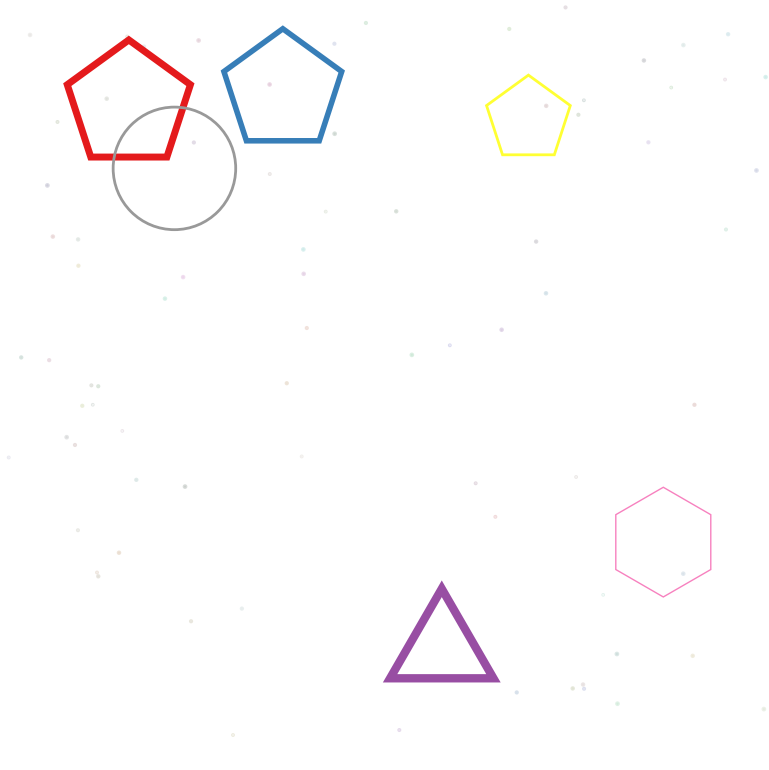[{"shape": "pentagon", "thickness": 2.5, "radius": 0.42, "center": [0.167, 0.864]}, {"shape": "pentagon", "thickness": 2, "radius": 0.4, "center": [0.367, 0.882]}, {"shape": "triangle", "thickness": 3, "radius": 0.39, "center": [0.574, 0.158]}, {"shape": "pentagon", "thickness": 1, "radius": 0.29, "center": [0.686, 0.845]}, {"shape": "hexagon", "thickness": 0.5, "radius": 0.36, "center": [0.861, 0.296]}, {"shape": "circle", "thickness": 1, "radius": 0.4, "center": [0.227, 0.781]}]